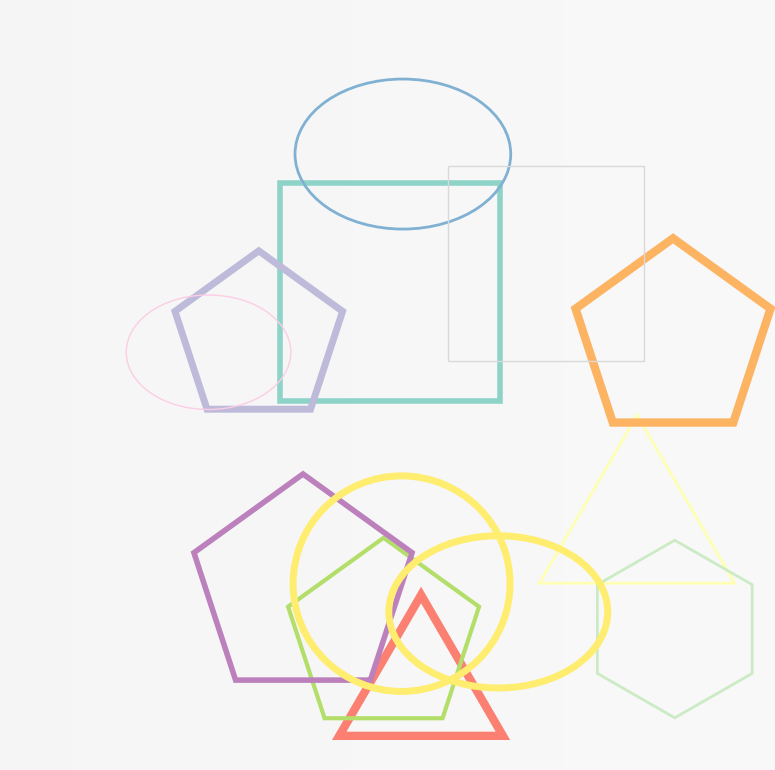[{"shape": "square", "thickness": 2, "radius": 0.71, "center": [0.503, 0.621]}, {"shape": "triangle", "thickness": 1, "radius": 0.73, "center": [0.822, 0.315]}, {"shape": "pentagon", "thickness": 2.5, "radius": 0.57, "center": [0.334, 0.561]}, {"shape": "triangle", "thickness": 3, "radius": 0.61, "center": [0.543, 0.105]}, {"shape": "oval", "thickness": 1, "radius": 0.7, "center": [0.52, 0.8]}, {"shape": "pentagon", "thickness": 3, "radius": 0.66, "center": [0.868, 0.558]}, {"shape": "pentagon", "thickness": 1.5, "radius": 0.65, "center": [0.495, 0.172]}, {"shape": "oval", "thickness": 0.5, "radius": 0.53, "center": [0.269, 0.543]}, {"shape": "square", "thickness": 0.5, "radius": 0.63, "center": [0.705, 0.658]}, {"shape": "pentagon", "thickness": 2, "radius": 0.74, "center": [0.391, 0.236]}, {"shape": "hexagon", "thickness": 1, "radius": 0.58, "center": [0.871, 0.183]}, {"shape": "oval", "thickness": 2.5, "radius": 0.71, "center": [0.643, 0.205]}, {"shape": "circle", "thickness": 2.5, "radius": 0.7, "center": [0.518, 0.242]}]